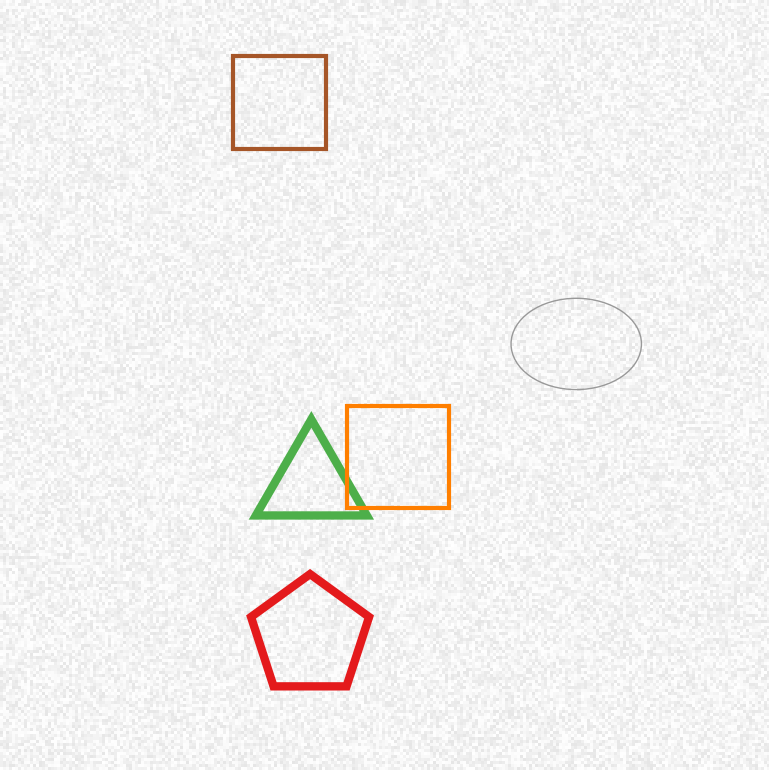[{"shape": "pentagon", "thickness": 3, "radius": 0.4, "center": [0.403, 0.174]}, {"shape": "triangle", "thickness": 3, "radius": 0.42, "center": [0.404, 0.372]}, {"shape": "square", "thickness": 1.5, "radius": 0.33, "center": [0.517, 0.406]}, {"shape": "square", "thickness": 1.5, "radius": 0.3, "center": [0.363, 0.867]}, {"shape": "oval", "thickness": 0.5, "radius": 0.42, "center": [0.748, 0.553]}]